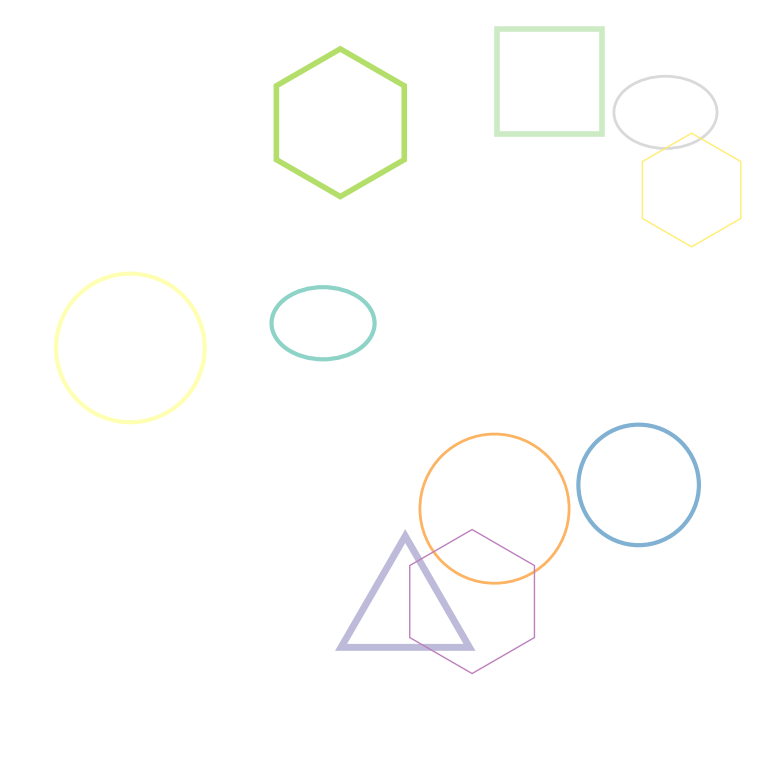[{"shape": "oval", "thickness": 1.5, "radius": 0.33, "center": [0.42, 0.58]}, {"shape": "circle", "thickness": 1.5, "radius": 0.48, "center": [0.169, 0.548]}, {"shape": "triangle", "thickness": 2.5, "radius": 0.48, "center": [0.526, 0.207]}, {"shape": "circle", "thickness": 1.5, "radius": 0.39, "center": [0.829, 0.37]}, {"shape": "circle", "thickness": 1, "radius": 0.48, "center": [0.642, 0.339]}, {"shape": "hexagon", "thickness": 2, "radius": 0.48, "center": [0.442, 0.841]}, {"shape": "oval", "thickness": 1, "radius": 0.33, "center": [0.864, 0.854]}, {"shape": "hexagon", "thickness": 0.5, "radius": 0.47, "center": [0.613, 0.219]}, {"shape": "square", "thickness": 2, "radius": 0.34, "center": [0.714, 0.894]}, {"shape": "hexagon", "thickness": 0.5, "radius": 0.37, "center": [0.898, 0.753]}]